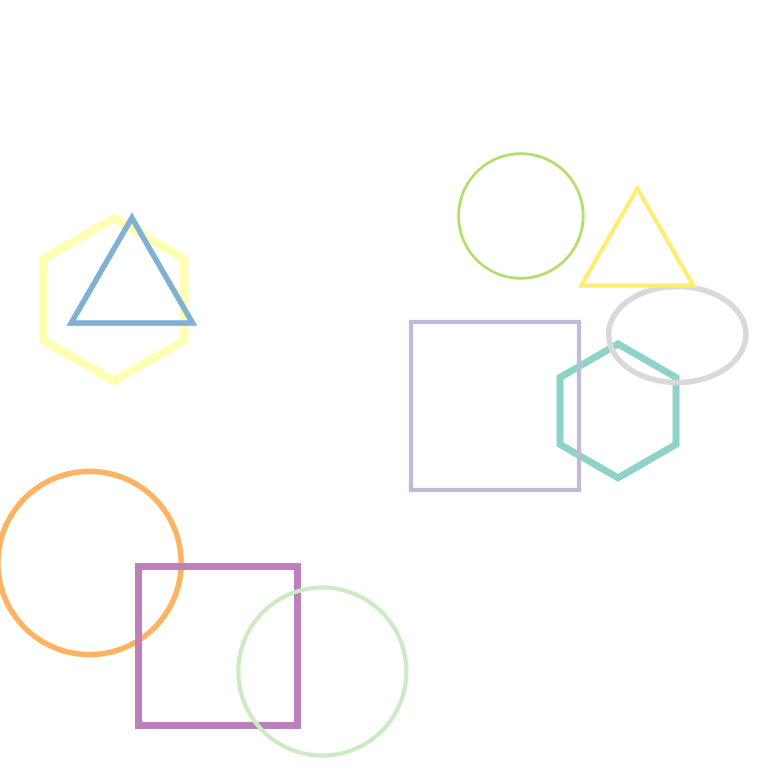[{"shape": "hexagon", "thickness": 2.5, "radius": 0.43, "center": [0.803, 0.466]}, {"shape": "hexagon", "thickness": 3, "radius": 0.53, "center": [0.148, 0.611]}, {"shape": "square", "thickness": 1.5, "radius": 0.55, "center": [0.643, 0.473]}, {"shape": "triangle", "thickness": 2, "radius": 0.46, "center": [0.171, 0.626]}, {"shape": "circle", "thickness": 2, "radius": 0.6, "center": [0.116, 0.269]}, {"shape": "circle", "thickness": 1, "radius": 0.4, "center": [0.676, 0.72]}, {"shape": "oval", "thickness": 2, "radius": 0.45, "center": [0.88, 0.566]}, {"shape": "square", "thickness": 2.5, "radius": 0.52, "center": [0.282, 0.161]}, {"shape": "circle", "thickness": 1.5, "radius": 0.55, "center": [0.419, 0.128]}, {"shape": "triangle", "thickness": 1.5, "radius": 0.42, "center": [0.828, 0.671]}]